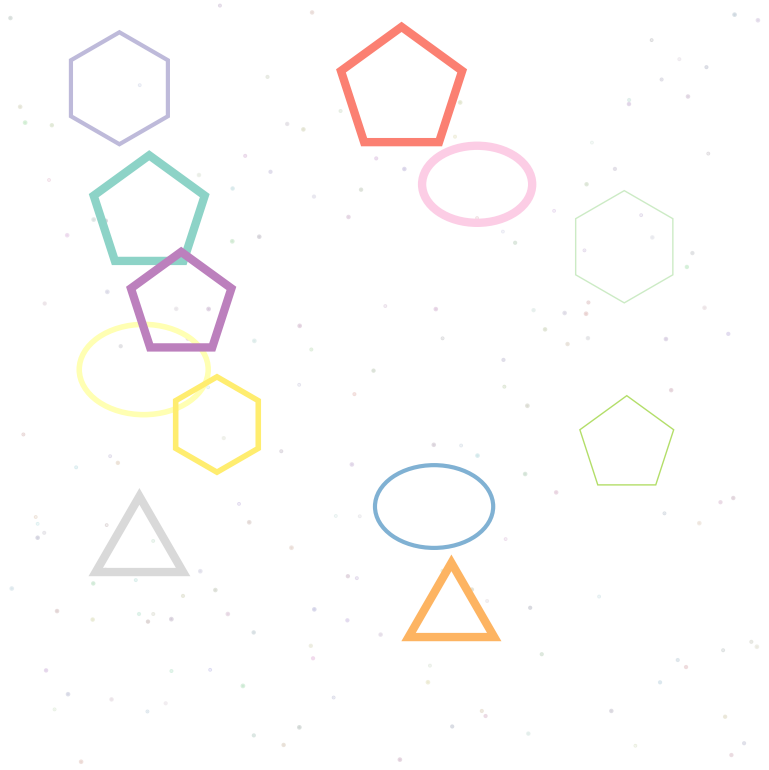[{"shape": "pentagon", "thickness": 3, "radius": 0.38, "center": [0.194, 0.722]}, {"shape": "oval", "thickness": 2, "radius": 0.42, "center": [0.187, 0.52]}, {"shape": "hexagon", "thickness": 1.5, "radius": 0.36, "center": [0.155, 0.885]}, {"shape": "pentagon", "thickness": 3, "radius": 0.41, "center": [0.522, 0.882]}, {"shape": "oval", "thickness": 1.5, "radius": 0.38, "center": [0.564, 0.342]}, {"shape": "triangle", "thickness": 3, "radius": 0.32, "center": [0.586, 0.205]}, {"shape": "pentagon", "thickness": 0.5, "radius": 0.32, "center": [0.814, 0.422]}, {"shape": "oval", "thickness": 3, "radius": 0.36, "center": [0.62, 0.761]}, {"shape": "triangle", "thickness": 3, "radius": 0.33, "center": [0.181, 0.29]}, {"shape": "pentagon", "thickness": 3, "radius": 0.34, "center": [0.235, 0.604]}, {"shape": "hexagon", "thickness": 0.5, "radius": 0.36, "center": [0.811, 0.68]}, {"shape": "hexagon", "thickness": 2, "radius": 0.31, "center": [0.282, 0.449]}]